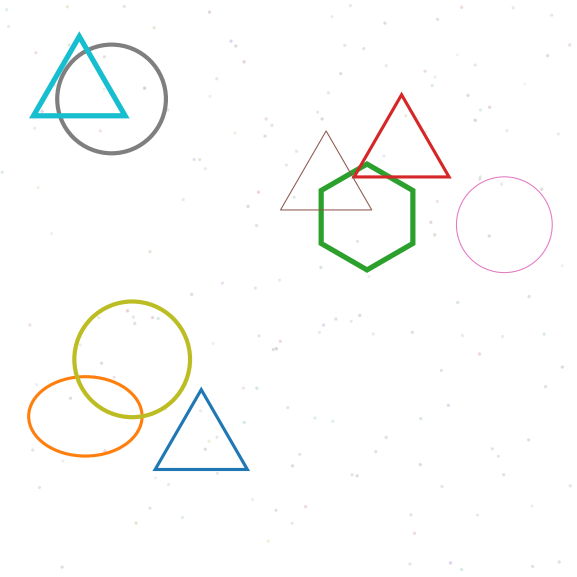[{"shape": "triangle", "thickness": 1.5, "radius": 0.46, "center": [0.348, 0.232]}, {"shape": "oval", "thickness": 1.5, "radius": 0.49, "center": [0.148, 0.278]}, {"shape": "hexagon", "thickness": 2.5, "radius": 0.46, "center": [0.636, 0.623]}, {"shape": "triangle", "thickness": 1.5, "radius": 0.47, "center": [0.695, 0.74]}, {"shape": "triangle", "thickness": 0.5, "radius": 0.46, "center": [0.565, 0.681]}, {"shape": "circle", "thickness": 0.5, "radius": 0.41, "center": [0.873, 0.61]}, {"shape": "circle", "thickness": 2, "radius": 0.47, "center": [0.193, 0.828]}, {"shape": "circle", "thickness": 2, "radius": 0.5, "center": [0.229, 0.377]}, {"shape": "triangle", "thickness": 2.5, "radius": 0.46, "center": [0.137, 0.844]}]